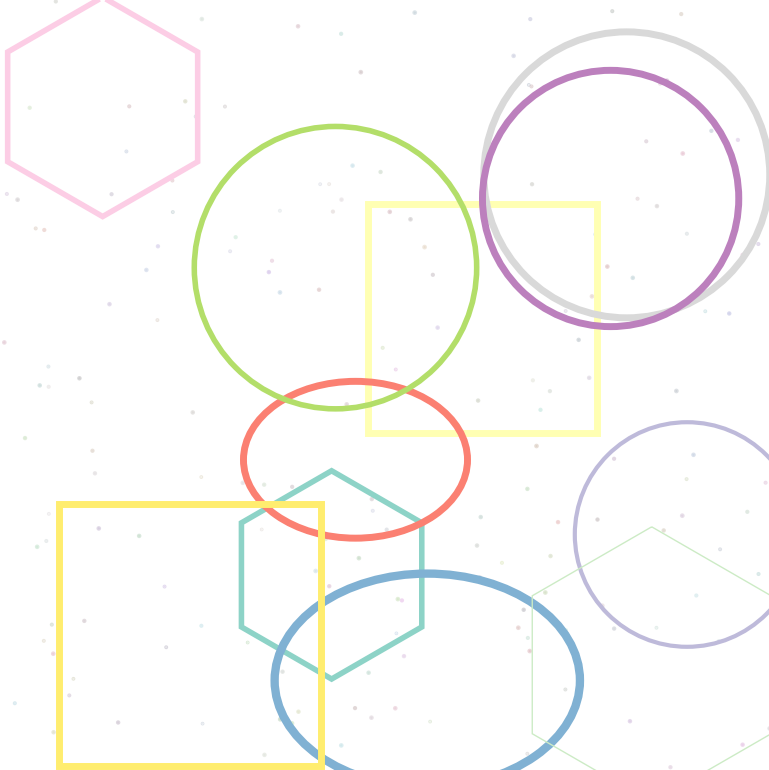[{"shape": "hexagon", "thickness": 2, "radius": 0.68, "center": [0.431, 0.253]}, {"shape": "square", "thickness": 2.5, "radius": 0.74, "center": [0.627, 0.587]}, {"shape": "circle", "thickness": 1.5, "radius": 0.73, "center": [0.892, 0.306]}, {"shape": "oval", "thickness": 2.5, "radius": 0.73, "center": [0.462, 0.403]}, {"shape": "oval", "thickness": 3, "radius": 0.99, "center": [0.555, 0.116]}, {"shape": "circle", "thickness": 2, "radius": 0.92, "center": [0.436, 0.652]}, {"shape": "hexagon", "thickness": 2, "radius": 0.71, "center": [0.133, 0.861]}, {"shape": "circle", "thickness": 2.5, "radius": 0.93, "center": [0.814, 0.773]}, {"shape": "circle", "thickness": 2.5, "radius": 0.83, "center": [0.793, 0.742]}, {"shape": "hexagon", "thickness": 0.5, "radius": 0.9, "center": [0.846, 0.137]}, {"shape": "square", "thickness": 2.5, "radius": 0.85, "center": [0.247, 0.175]}]